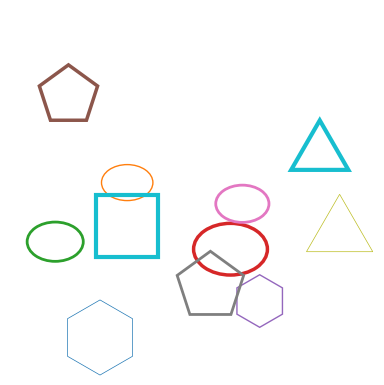[{"shape": "hexagon", "thickness": 0.5, "radius": 0.49, "center": [0.26, 0.123]}, {"shape": "oval", "thickness": 1, "radius": 0.33, "center": [0.33, 0.526]}, {"shape": "oval", "thickness": 2, "radius": 0.36, "center": [0.143, 0.372]}, {"shape": "oval", "thickness": 2.5, "radius": 0.48, "center": [0.599, 0.353]}, {"shape": "hexagon", "thickness": 1, "radius": 0.34, "center": [0.675, 0.218]}, {"shape": "pentagon", "thickness": 2.5, "radius": 0.4, "center": [0.178, 0.752]}, {"shape": "oval", "thickness": 2, "radius": 0.35, "center": [0.63, 0.471]}, {"shape": "pentagon", "thickness": 2, "radius": 0.45, "center": [0.547, 0.257]}, {"shape": "triangle", "thickness": 0.5, "radius": 0.5, "center": [0.882, 0.396]}, {"shape": "triangle", "thickness": 3, "radius": 0.43, "center": [0.831, 0.602]}, {"shape": "square", "thickness": 3, "radius": 0.4, "center": [0.329, 0.412]}]